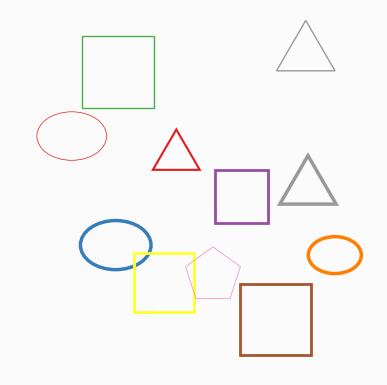[{"shape": "oval", "thickness": 0.5, "radius": 0.45, "center": [0.185, 0.647]}, {"shape": "triangle", "thickness": 1.5, "radius": 0.35, "center": [0.455, 0.594]}, {"shape": "oval", "thickness": 2.5, "radius": 0.46, "center": [0.299, 0.363]}, {"shape": "square", "thickness": 1, "radius": 0.46, "center": [0.305, 0.813]}, {"shape": "square", "thickness": 2, "radius": 0.34, "center": [0.623, 0.489]}, {"shape": "oval", "thickness": 2.5, "radius": 0.34, "center": [0.864, 0.337]}, {"shape": "square", "thickness": 2, "radius": 0.39, "center": [0.424, 0.266]}, {"shape": "square", "thickness": 2, "radius": 0.46, "center": [0.71, 0.17]}, {"shape": "pentagon", "thickness": 0.5, "radius": 0.37, "center": [0.55, 0.284]}, {"shape": "triangle", "thickness": 2.5, "radius": 0.42, "center": [0.795, 0.512]}, {"shape": "triangle", "thickness": 1, "radius": 0.44, "center": [0.789, 0.86]}]